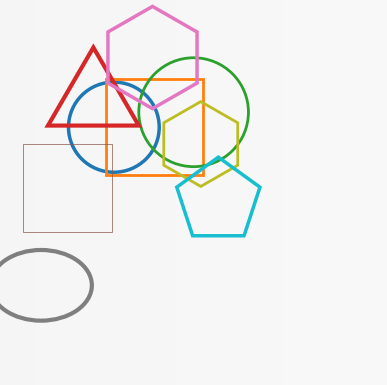[{"shape": "circle", "thickness": 2.5, "radius": 0.59, "center": [0.294, 0.67]}, {"shape": "square", "thickness": 2, "radius": 0.62, "center": [0.399, 0.67]}, {"shape": "circle", "thickness": 2, "radius": 0.71, "center": [0.5, 0.709]}, {"shape": "triangle", "thickness": 3, "radius": 0.68, "center": [0.241, 0.741]}, {"shape": "square", "thickness": 0.5, "radius": 0.58, "center": [0.173, 0.511]}, {"shape": "hexagon", "thickness": 2.5, "radius": 0.66, "center": [0.394, 0.851]}, {"shape": "oval", "thickness": 3, "radius": 0.66, "center": [0.106, 0.259]}, {"shape": "hexagon", "thickness": 2, "radius": 0.55, "center": [0.518, 0.626]}, {"shape": "pentagon", "thickness": 2.5, "radius": 0.56, "center": [0.564, 0.479]}]